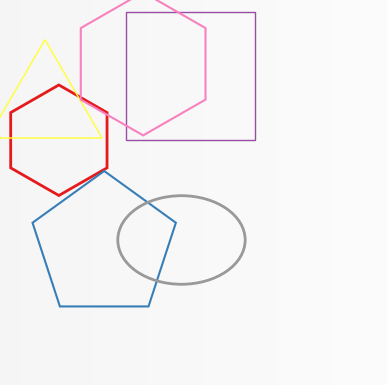[{"shape": "hexagon", "thickness": 2, "radius": 0.72, "center": [0.152, 0.636]}, {"shape": "pentagon", "thickness": 1.5, "radius": 0.97, "center": [0.269, 0.361]}, {"shape": "square", "thickness": 1, "radius": 0.83, "center": [0.491, 0.803]}, {"shape": "triangle", "thickness": 1, "radius": 0.85, "center": [0.116, 0.727]}, {"shape": "hexagon", "thickness": 1.5, "radius": 0.93, "center": [0.369, 0.834]}, {"shape": "oval", "thickness": 2, "radius": 0.82, "center": [0.468, 0.377]}]